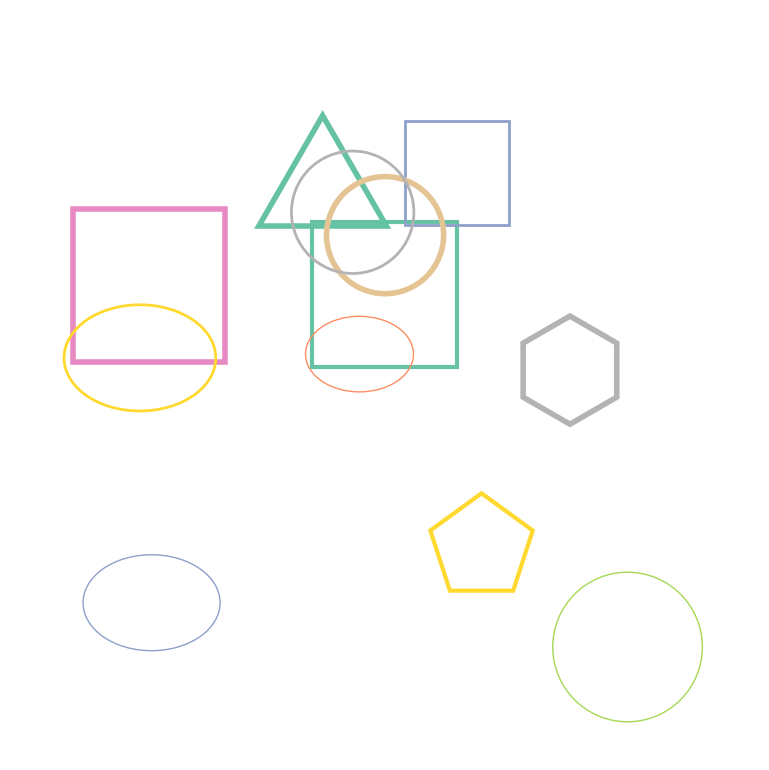[{"shape": "triangle", "thickness": 2, "radius": 0.48, "center": [0.419, 0.754]}, {"shape": "square", "thickness": 1.5, "radius": 0.47, "center": [0.5, 0.617]}, {"shape": "oval", "thickness": 0.5, "radius": 0.35, "center": [0.467, 0.54]}, {"shape": "square", "thickness": 1, "radius": 0.34, "center": [0.593, 0.775]}, {"shape": "oval", "thickness": 0.5, "radius": 0.44, "center": [0.197, 0.217]}, {"shape": "square", "thickness": 2, "radius": 0.49, "center": [0.194, 0.629]}, {"shape": "circle", "thickness": 0.5, "radius": 0.49, "center": [0.815, 0.16]}, {"shape": "pentagon", "thickness": 1.5, "radius": 0.35, "center": [0.625, 0.289]}, {"shape": "oval", "thickness": 1, "radius": 0.49, "center": [0.182, 0.535]}, {"shape": "circle", "thickness": 2, "radius": 0.38, "center": [0.5, 0.695]}, {"shape": "hexagon", "thickness": 2, "radius": 0.35, "center": [0.74, 0.519]}, {"shape": "circle", "thickness": 1, "radius": 0.4, "center": [0.458, 0.724]}]